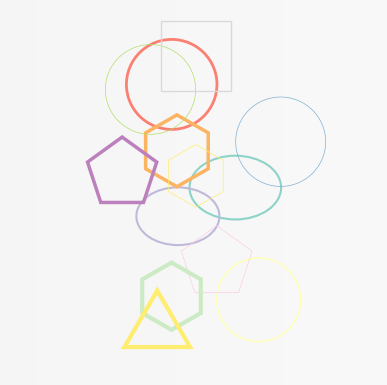[{"shape": "oval", "thickness": 1.5, "radius": 0.59, "center": [0.607, 0.513]}, {"shape": "circle", "thickness": 1, "radius": 0.54, "center": [0.668, 0.221]}, {"shape": "oval", "thickness": 1.5, "radius": 0.54, "center": [0.459, 0.438]}, {"shape": "circle", "thickness": 2, "radius": 0.58, "center": [0.443, 0.781]}, {"shape": "circle", "thickness": 0.5, "radius": 0.58, "center": [0.724, 0.632]}, {"shape": "hexagon", "thickness": 2.5, "radius": 0.47, "center": [0.457, 0.608]}, {"shape": "circle", "thickness": 0.5, "radius": 0.58, "center": [0.388, 0.768]}, {"shape": "pentagon", "thickness": 0.5, "radius": 0.48, "center": [0.559, 0.318]}, {"shape": "square", "thickness": 1, "radius": 0.45, "center": [0.505, 0.855]}, {"shape": "pentagon", "thickness": 2.5, "radius": 0.47, "center": [0.315, 0.55]}, {"shape": "hexagon", "thickness": 3, "radius": 0.44, "center": [0.443, 0.231]}, {"shape": "triangle", "thickness": 3, "radius": 0.49, "center": [0.406, 0.147]}, {"shape": "hexagon", "thickness": 0.5, "radius": 0.41, "center": [0.505, 0.543]}]